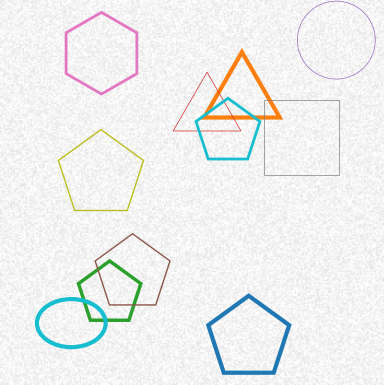[{"shape": "pentagon", "thickness": 3, "radius": 0.55, "center": [0.646, 0.121]}, {"shape": "triangle", "thickness": 3, "radius": 0.57, "center": [0.628, 0.751]}, {"shape": "pentagon", "thickness": 2.5, "radius": 0.43, "center": [0.285, 0.237]}, {"shape": "triangle", "thickness": 0.5, "radius": 0.51, "center": [0.538, 0.711]}, {"shape": "circle", "thickness": 0.5, "radius": 0.51, "center": [0.874, 0.896]}, {"shape": "pentagon", "thickness": 1, "radius": 0.51, "center": [0.344, 0.291]}, {"shape": "hexagon", "thickness": 2, "radius": 0.53, "center": [0.264, 0.862]}, {"shape": "square", "thickness": 0.5, "radius": 0.49, "center": [0.783, 0.642]}, {"shape": "pentagon", "thickness": 1, "radius": 0.58, "center": [0.262, 0.547]}, {"shape": "oval", "thickness": 3, "radius": 0.45, "center": [0.185, 0.161]}, {"shape": "pentagon", "thickness": 2, "radius": 0.44, "center": [0.592, 0.658]}]